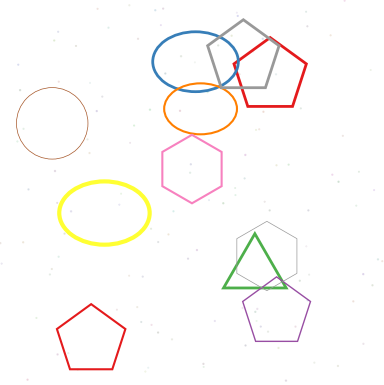[{"shape": "pentagon", "thickness": 1.5, "radius": 0.47, "center": [0.237, 0.116]}, {"shape": "pentagon", "thickness": 2, "radius": 0.49, "center": [0.702, 0.804]}, {"shape": "oval", "thickness": 2, "radius": 0.56, "center": [0.508, 0.84]}, {"shape": "triangle", "thickness": 2, "radius": 0.47, "center": [0.662, 0.299]}, {"shape": "pentagon", "thickness": 1, "radius": 0.46, "center": [0.718, 0.188]}, {"shape": "oval", "thickness": 1.5, "radius": 0.47, "center": [0.521, 0.717]}, {"shape": "oval", "thickness": 3, "radius": 0.59, "center": [0.271, 0.447]}, {"shape": "circle", "thickness": 0.5, "radius": 0.46, "center": [0.136, 0.68]}, {"shape": "hexagon", "thickness": 1.5, "radius": 0.44, "center": [0.499, 0.561]}, {"shape": "hexagon", "thickness": 0.5, "radius": 0.45, "center": [0.693, 0.335]}, {"shape": "pentagon", "thickness": 2, "radius": 0.49, "center": [0.632, 0.851]}]